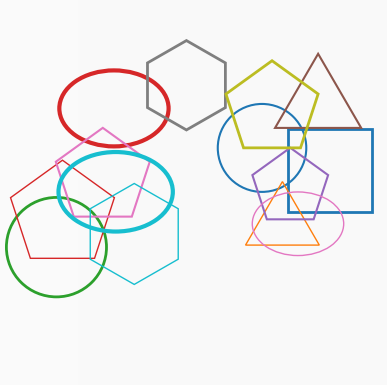[{"shape": "square", "thickness": 2, "radius": 0.54, "center": [0.851, 0.557]}, {"shape": "circle", "thickness": 1.5, "radius": 0.57, "center": [0.676, 0.616]}, {"shape": "triangle", "thickness": 1, "radius": 0.55, "center": [0.729, 0.418]}, {"shape": "circle", "thickness": 2, "radius": 0.65, "center": [0.146, 0.358]}, {"shape": "pentagon", "thickness": 1, "radius": 0.7, "center": [0.161, 0.443]}, {"shape": "oval", "thickness": 3, "radius": 0.7, "center": [0.294, 0.718]}, {"shape": "pentagon", "thickness": 1.5, "radius": 0.51, "center": [0.749, 0.513]}, {"shape": "triangle", "thickness": 1.5, "radius": 0.64, "center": [0.821, 0.732]}, {"shape": "oval", "thickness": 1, "radius": 0.59, "center": [0.769, 0.419]}, {"shape": "pentagon", "thickness": 1.5, "radius": 0.64, "center": [0.265, 0.54]}, {"shape": "hexagon", "thickness": 2, "radius": 0.58, "center": [0.481, 0.779]}, {"shape": "pentagon", "thickness": 2, "radius": 0.63, "center": [0.702, 0.717]}, {"shape": "oval", "thickness": 3, "radius": 0.74, "center": [0.298, 0.502]}, {"shape": "hexagon", "thickness": 1, "radius": 0.66, "center": [0.346, 0.392]}]